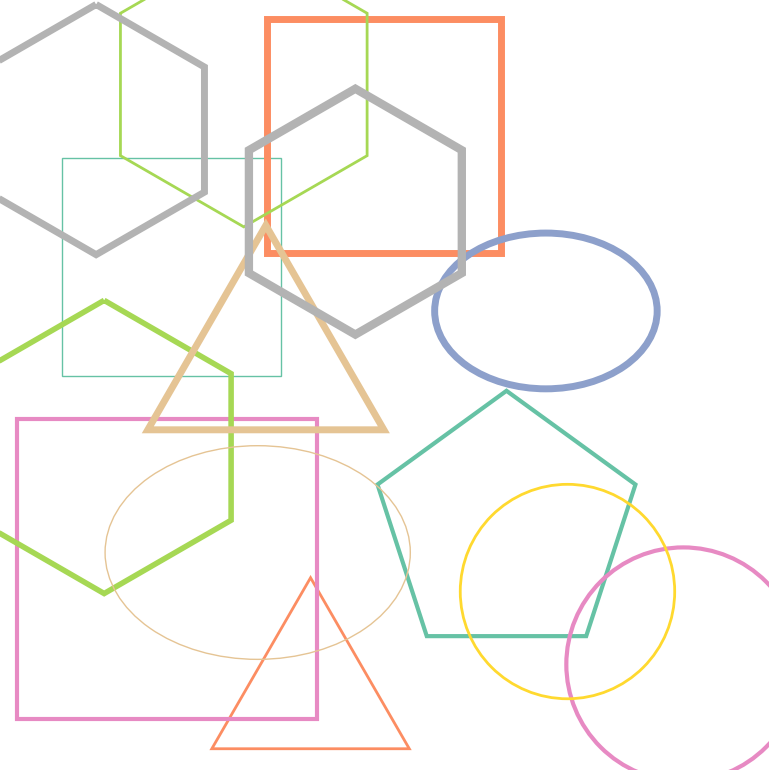[{"shape": "pentagon", "thickness": 1.5, "radius": 0.88, "center": [0.658, 0.316]}, {"shape": "square", "thickness": 0.5, "radius": 0.71, "center": [0.223, 0.653]}, {"shape": "triangle", "thickness": 1, "radius": 0.74, "center": [0.403, 0.102]}, {"shape": "square", "thickness": 2.5, "radius": 0.76, "center": [0.498, 0.824]}, {"shape": "oval", "thickness": 2.5, "radius": 0.72, "center": [0.709, 0.596]}, {"shape": "circle", "thickness": 1.5, "radius": 0.76, "center": [0.887, 0.137]}, {"shape": "square", "thickness": 1.5, "radius": 0.97, "center": [0.216, 0.261]}, {"shape": "hexagon", "thickness": 1, "radius": 0.92, "center": [0.317, 0.89]}, {"shape": "hexagon", "thickness": 2, "radius": 0.95, "center": [0.135, 0.42]}, {"shape": "circle", "thickness": 1, "radius": 0.7, "center": [0.737, 0.232]}, {"shape": "oval", "thickness": 0.5, "radius": 0.99, "center": [0.335, 0.282]}, {"shape": "triangle", "thickness": 2.5, "radius": 0.88, "center": [0.345, 0.53]}, {"shape": "hexagon", "thickness": 2.5, "radius": 0.81, "center": [0.125, 0.832]}, {"shape": "hexagon", "thickness": 3, "radius": 0.8, "center": [0.462, 0.725]}]